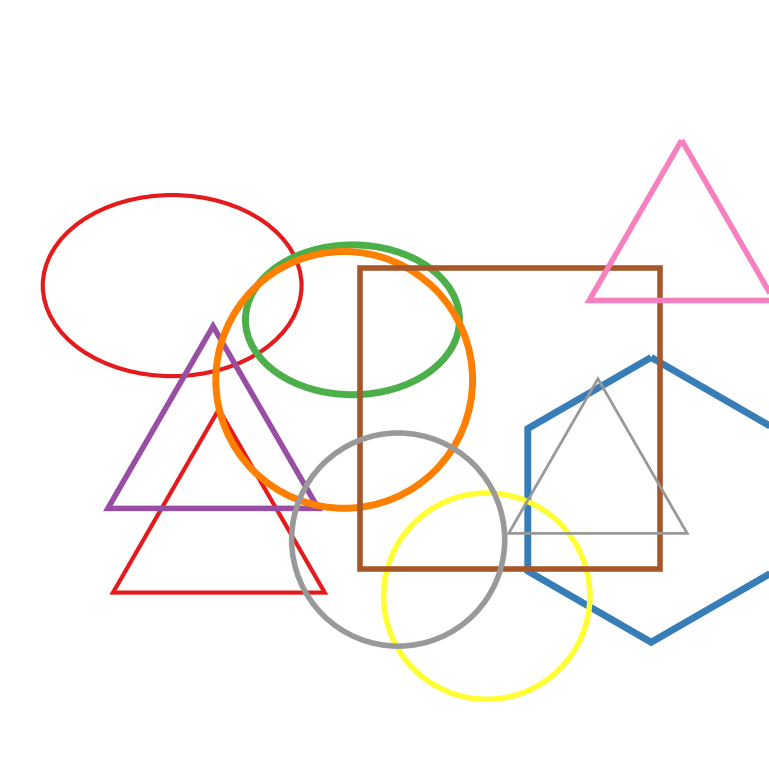[{"shape": "triangle", "thickness": 1.5, "radius": 0.79, "center": [0.284, 0.31]}, {"shape": "oval", "thickness": 1.5, "radius": 0.84, "center": [0.224, 0.629]}, {"shape": "hexagon", "thickness": 2.5, "radius": 0.93, "center": [0.846, 0.351]}, {"shape": "oval", "thickness": 2.5, "radius": 0.69, "center": [0.458, 0.585]}, {"shape": "triangle", "thickness": 2, "radius": 0.79, "center": [0.277, 0.419]}, {"shape": "circle", "thickness": 2.5, "radius": 0.83, "center": [0.447, 0.507]}, {"shape": "circle", "thickness": 2, "radius": 0.67, "center": [0.632, 0.226]}, {"shape": "square", "thickness": 2, "radius": 0.97, "center": [0.663, 0.457]}, {"shape": "triangle", "thickness": 2, "radius": 0.69, "center": [0.885, 0.679]}, {"shape": "triangle", "thickness": 1, "radius": 0.67, "center": [0.777, 0.374]}, {"shape": "circle", "thickness": 2, "radius": 0.69, "center": [0.517, 0.299]}]